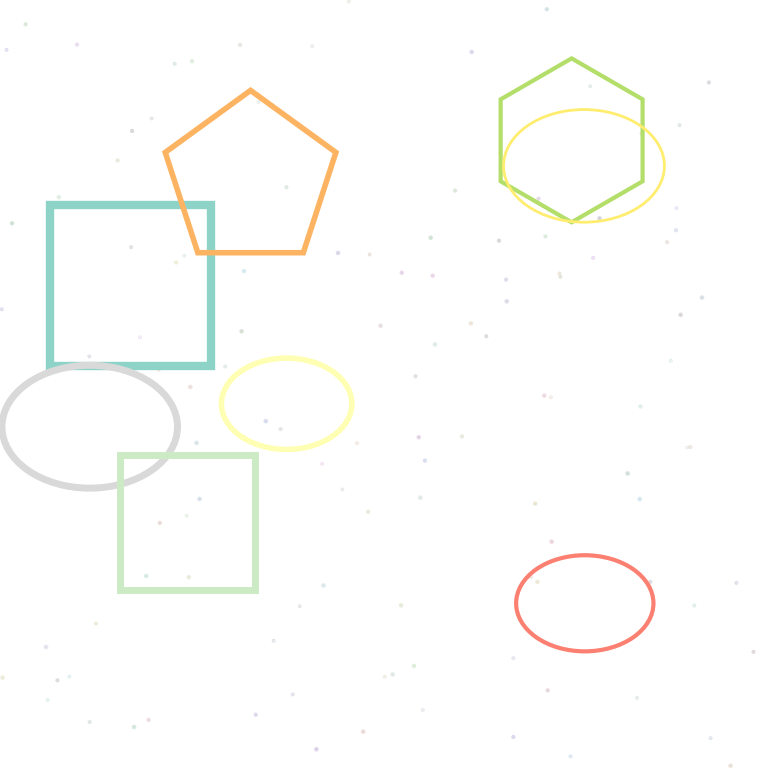[{"shape": "square", "thickness": 3, "radius": 0.52, "center": [0.17, 0.629]}, {"shape": "oval", "thickness": 2, "radius": 0.42, "center": [0.372, 0.476]}, {"shape": "oval", "thickness": 1.5, "radius": 0.45, "center": [0.759, 0.217]}, {"shape": "pentagon", "thickness": 2, "radius": 0.58, "center": [0.325, 0.766]}, {"shape": "hexagon", "thickness": 1.5, "radius": 0.53, "center": [0.742, 0.818]}, {"shape": "oval", "thickness": 2.5, "radius": 0.57, "center": [0.117, 0.446]}, {"shape": "square", "thickness": 2.5, "radius": 0.44, "center": [0.244, 0.322]}, {"shape": "oval", "thickness": 1, "radius": 0.52, "center": [0.758, 0.785]}]